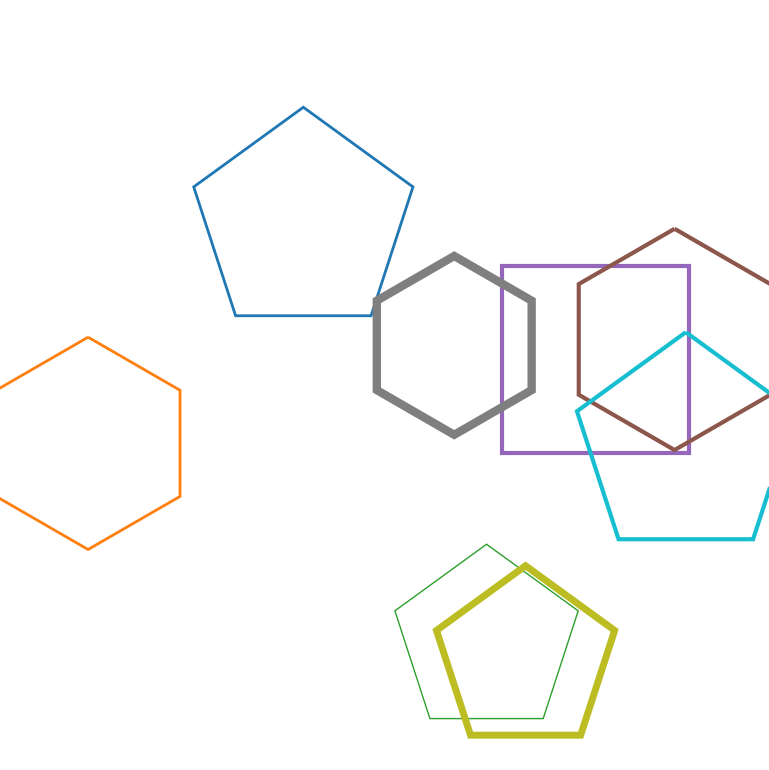[{"shape": "pentagon", "thickness": 1, "radius": 0.75, "center": [0.394, 0.711]}, {"shape": "hexagon", "thickness": 1, "radius": 0.69, "center": [0.114, 0.424]}, {"shape": "pentagon", "thickness": 0.5, "radius": 0.63, "center": [0.632, 0.168]}, {"shape": "square", "thickness": 1.5, "radius": 0.61, "center": [0.773, 0.533]}, {"shape": "hexagon", "thickness": 1.5, "radius": 0.72, "center": [0.876, 0.559]}, {"shape": "hexagon", "thickness": 3, "radius": 0.58, "center": [0.59, 0.551]}, {"shape": "pentagon", "thickness": 2.5, "radius": 0.61, "center": [0.683, 0.144]}, {"shape": "pentagon", "thickness": 1.5, "radius": 0.74, "center": [0.891, 0.42]}]